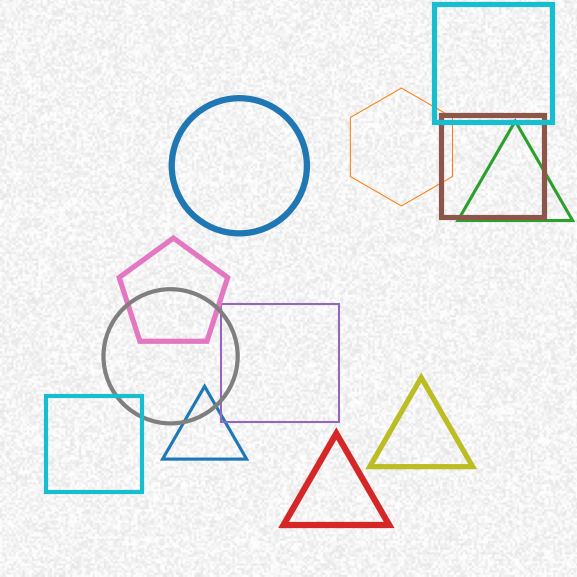[{"shape": "triangle", "thickness": 1.5, "radius": 0.42, "center": [0.354, 0.246]}, {"shape": "circle", "thickness": 3, "radius": 0.59, "center": [0.414, 0.712]}, {"shape": "hexagon", "thickness": 0.5, "radius": 0.51, "center": [0.695, 0.745]}, {"shape": "triangle", "thickness": 1.5, "radius": 0.57, "center": [0.892, 0.675]}, {"shape": "triangle", "thickness": 3, "radius": 0.53, "center": [0.582, 0.143]}, {"shape": "square", "thickness": 1, "radius": 0.51, "center": [0.485, 0.37]}, {"shape": "square", "thickness": 2.5, "radius": 0.44, "center": [0.853, 0.712]}, {"shape": "pentagon", "thickness": 2.5, "radius": 0.49, "center": [0.3, 0.488]}, {"shape": "circle", "thickness": 2, "radius": 0.58, "center": [0.295, 0.382]}, {"shape": "triangle", "thickness": 2.5, "radius": 0.51, "center": [0.729, 0.243]}, {"shape": "square", "thickness": 2.5, "radius": 0.51, "center": [0.853, 0.89]}, {"shape": "square", "thickness": 2, "radius": 0.42, "center": [0.163, 0.23]}]